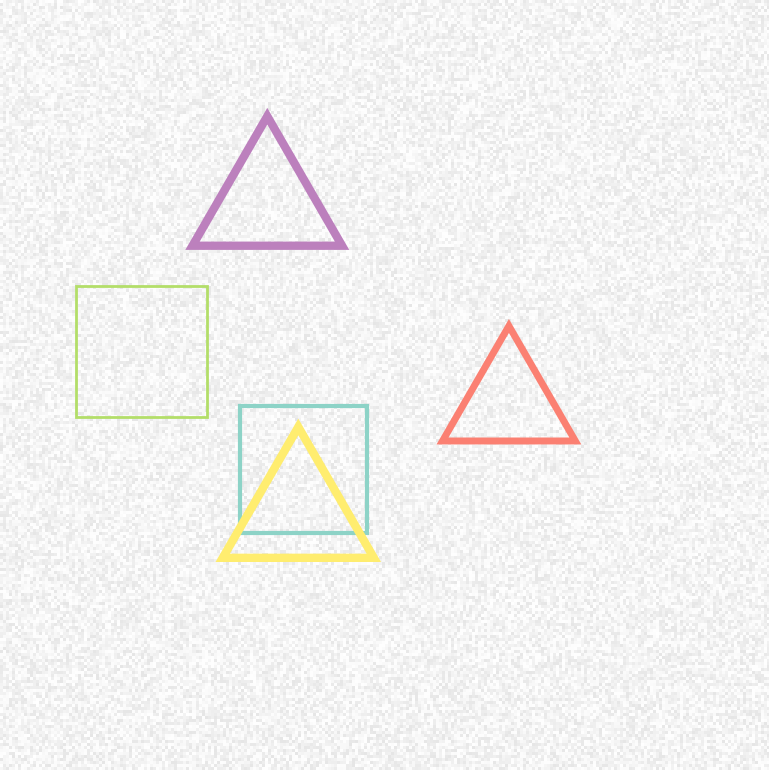[{"shape": "square", "thickness": 1.5, "radius": 0.41, "center": [0.394, 0.391]}, {"shape": "triangle", "thickness": 2.5, "radius": 0.5, "center": [0.661, 0.477]}, {"shape": "square", "thickness": 1, "radius": 0.43, "center": [0.184, 0.544]}, {"shape": "triangle", "thickness": 3, "radius": 0.56, "center": [0.347, 0.737]}, {"shape": "triangle", "thickness": 3, "radius": 0.57, "center": [0.387, 0.332]}]